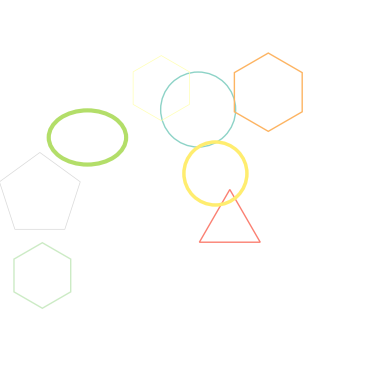[{"shape": "circle", "thickness": 1, "radius": 0.49, "center": [0.515, 0.716]}, {"shape": "hexagon", "thickness": 0.5, "radius": 0.42, "center": [0.419, 0.771]}, {"shape": "triangle", "thickness": 1, "radius": 0.46, "center": [0.597, 0.417]}, {"shape": "hexagon", "thickness": 1, "radius": 0.51, "center": [0.697, 0.761]}, {"shape": "oval", "thickness": 3, "radius": 0.5, "center": [0.227, 0.643]}, {"shape": "pentagon", "thickness": 0.5, "radius": 0.55, "center": [0.104, 0.494]}, {"shape": "hexagon", "thickness": 1, "radius": 0.43, "center": [0.11, 0.284]}, {"shape": "circle", "thickness": 2.5, "radius": 0.41, "center": [0.56, 0.549]}]